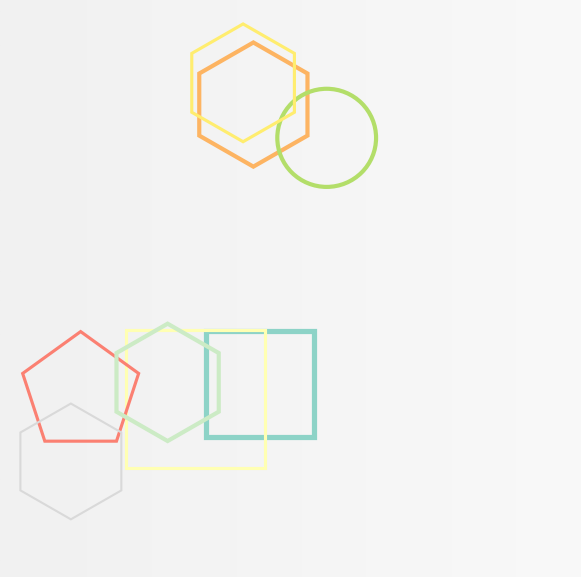[{"shape": "square", "thickness": 2.5, "radius": 0.46, "center": [0.447, 0.334]}, {"shape": "square", "thickness": 1.5, "radius": 0.6, "center": [0.336, 0.308]}, {"shape": "pentagon", "thickness": 1.5, "radius": 0.52, "center": [0.139, 0.32]}, {"shape": "hexagon", "thickness": 2, "radius": 0.54, "center": [0.436, 0.818]}, {"shape": "circle", "thickness": 2, "radius": 0.42, "center": [0.562, 0.76]}, {"shape": "hexagon", "thickness": 1, "radius": 0.5, "center": [0.122, 0.2]}, {"shape": "hexagon", "thickness": 2, "radius": 0.51, "center": [0.288, 0.337]}, {"shape": "hexagon", "thickness": 1.5, "radius": 0.51, "center": [0.418, 0.856]}]